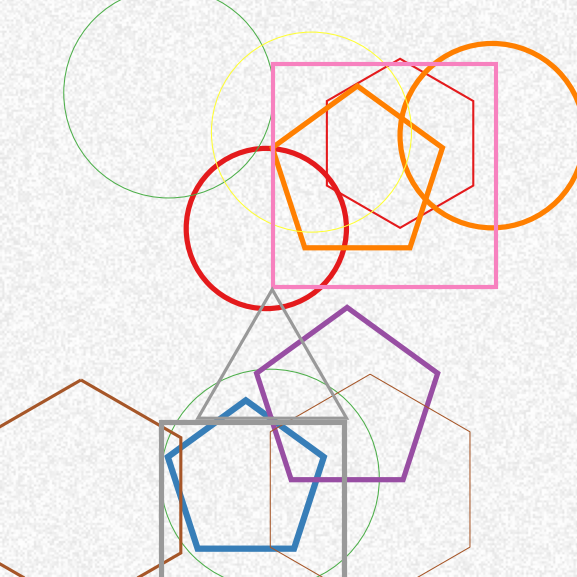[{"shape": "hexagon", "thickness": 1, "radius": 0.73, "center": [0.693, 0.751]}, {"shape": "circle", "thickness": 2.5, "radius": 0.69, "center": [0.461, 0.603]}, {"shape": "pentagon", "thickness": 3, "radius": 0.71, "center": [0.426, 0.164]}, {"shape": "circle", "thickness": 0.5, "radius": 0.95, "center": [0.468, 0.171]}, {"shape": "circle", "thickness": 0.5, "radius": 0.91, "center": [0.292, 0.838]}, {"shape": "pentagon", "thickness": 2.5, "radius": 0.82, "center": [0.601, 0.302]}, {"shape": "pentagon", "thickness": 2.5, "radius": 0.77, "center": [0.619, 0.695]}, {"shape": "circle", "thickness": 2.5, "radius": 0.8, "center": [0.852, 0.764]}, {"shape": "circle", "thickness": 0.5, "radius": 0.87, "center": [0.539, 0.77]}, {"shape": "hexagon", "thickness": 1.5, "radius": 1.0, "center": [0.14, 0.141]}, {"shape": "hexagon", "thickness": 0.5, "radius": 1.0, "center": [0.641, 0.152]}, {"shape": "square", "thickness": 2, "radius": 0.97, "center": [0.666, 0.696]}, {"shape": "triangle", "thickness": 1.5, "radius": 0.74, "center": [0.471, 0.349]}, {"shape": "square", "thickness": 2.5, "radius": 0.79, "center": [0.437, 0.111]}]